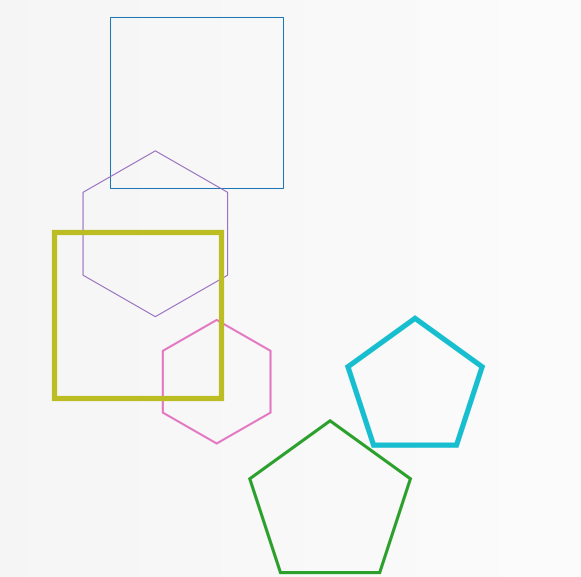[{"shape": "square", "thickness": 0.5, "radius": 0.74, "center": [0.338, 0.822]}, {"shape": "pentagon", "thickness": 1.5, "radius": 0.73, "center": [0.568, 0.125]}, {"shape": "hexagon", "thickness": 0.5, "radius": 0.72, "center": [0.267, 0.594]}, {"shape": "hexagon", "thickness": 1, "radius": 0.53, "center": [0.373, 0.338]}, {"shape": "square", "thickness": 2.5, "radius": 0.72, "center": [0.237, 0.453]}, {"shape": "pentagon", "thickness": 2.5, "radius": 0.61, "center": [0.714, 0.327]}]